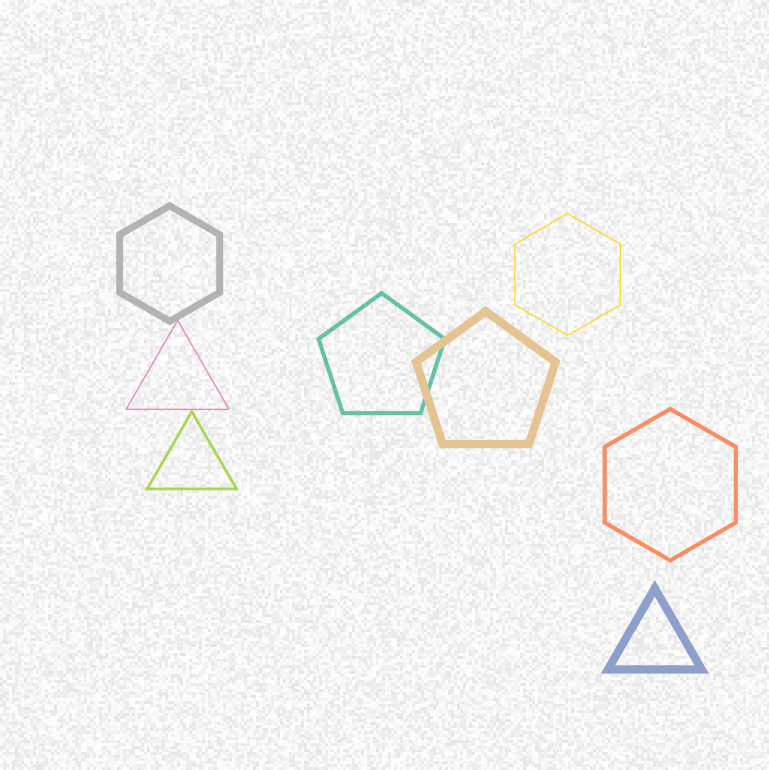[{"shape": "pentagon", "thickness": 1.5, "radius": 0.43, "center": [0.496, 0.533]}, {"shape": "hexagon", "thickness": 1.5, "radius": 0.49, "center": [0.87, 0.37]}, {"shape": "triangle", "thickness": 3, "radius": 0.35, "center": [0.85, 0.166]}, {"shape": "triangle", "thickness": 0.5, "radius": 0.39, "center": [0.231, 0.507]}, {"shape": "triangle", "thickness": 1, "radius": 0.33, "center": [0.249, 0.399]}, {"shape": "hexagon", "thickness": 0.5, "radius": 0.4, "center": [0.737, 0.644]}, {"shape": "pentagon", "thickness": 3, "radius": 0.48, "center": [0.631, 0.5]}, {"shape": "hexagon", "thickness": 2.5, "radius": 0.37, "center": [0.22, 0.658]}]